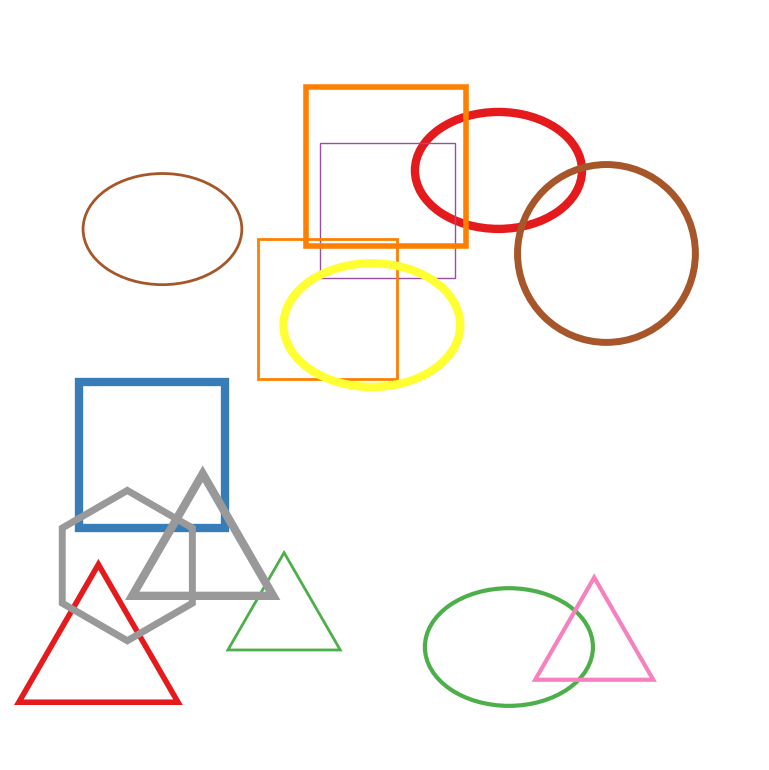[{"shape": "oval", "thickness": 3, "radius": 0.54, "center": [0.647, 0.779]}, {"shape": "triangle", "thickness": 2, "radius": 0.6, "center": [0.128, 0.148]}, {"shape": "square", "thickness": 3, "radius": 0.48, "center": [0.197, 0.409]}, {"shape": "triangle", "thickness": 1, "radius": 0.42, "center": [0.369, 0.198]}, {"shape": "oval", "thickness": 1.5, "radius": 0.55, "center": [0.661, 0.16]}, {"shape": "square", "thickness": 0.5, "radius": 0.44, "center": [0.504, 0.726]}, {"shape": "square", "thickness": 1, "radius": 0.45, "center": [0.426, 0.599]}, {"shape": "square", "thickness": 2, "radius": 0.52, "center": [0.502, 0.784]}, {"shape": "oval", "thickness": 3, "radius": 0.57, "center": [0.483, 0.578]}, {"shape": "circle", "thickness": 2.5, "radius": 0.58, "center": [0.788, 0.671]}, {"shape": "oval", "thickness": 1, "radius": 0.52, "center": [0.211, 0.702]}, {"shape": "triangle", "thickness": 1.5, "radius": 0.44, "center": [0.772, 0.161]}, {"shape": "triangle", "thickness": 3, "radius": 0.53, "center": [0.263, 0.279]}, {"shape": "hexagon", "thickness": 2.5, "radius": 0.49, "center": [0.165, 0.265]}]